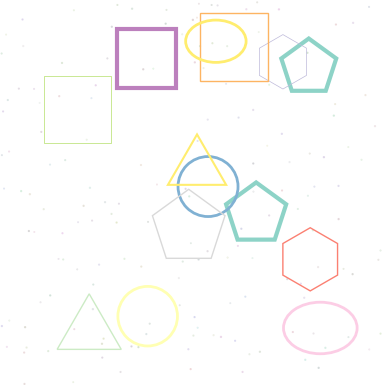[{"shape": "pentagon", "thickness": 3, "radius": 0.41, "center": [0.665, 0.444]}, {"shape": "pentagon", "thickness": 3, "radius": 0.38, "center": [0.802, 0.825]}, {"shape": "circle", "thickness": 2, "radius": 0.39, "center": [0.384, 0.179]}, {"shape": "hexagon", "thickness": 0.5, "radius": 0.35, "center": [0.735, 0.839]}, {"shape": "hexagon", "thickness": 1, "radius": 0.41, "center": [0.806, 0.326]}, {"shape": "circle", "thickness": 2, "radius": 0.39, "center": [0.54, 0.515]}, {"shape": "square", "thickness": 1, "radius": 0.45, "center": [0.607, 0.878]}, {"shape": "square", "thickness": 0.5, "radius": 0.44, "center": [0.201, 0.716]}, {"shape": "oval", "thickness": 2, "radius": 0.48, "center": [0.832, 0.148]}, {"shape": "pentagon", "thickness": 1, "radius": 0.5, "center": [0.49, 0.409]}, {"shape": "square", "thickness": 3, "radius": 0.38, "center": [0.382, 0.849]}, {"shape": "triangle", "thickness": 1, "radius": 0.48, "center": [0.232, 0.141]}, {"shape": "triangle", "thickness": 1.5, "radius": 0.44, "center": [0.512, 0.564]}, {"shape": "oval", "thickness": 2, "radius": 0.39, "center": [0.561, 0.893]}]